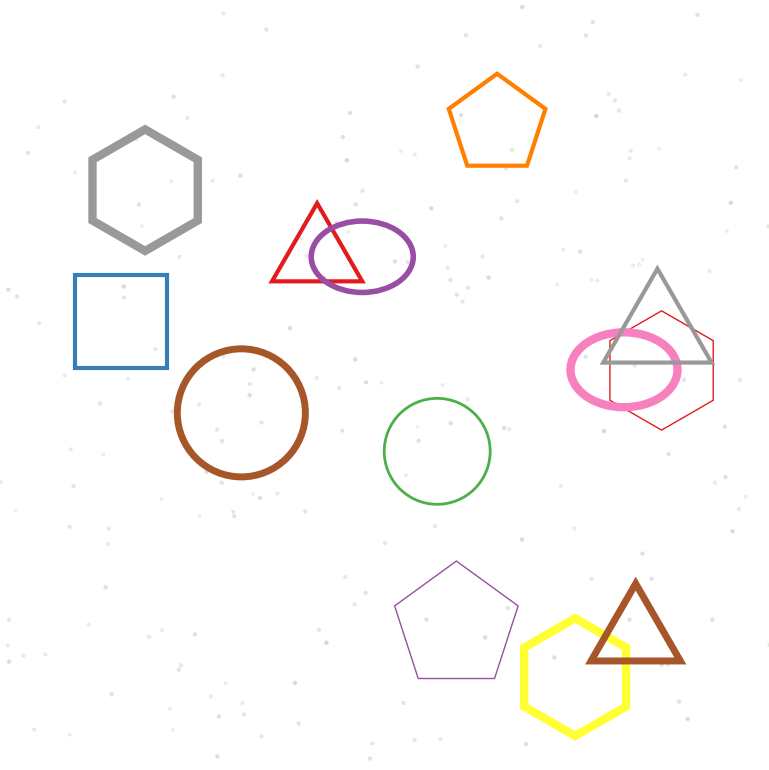[{"shape": "hexagon", "thickness": 0.5, "radius": 0.39, "center": [0.859, 0.519]}, {"shape": "triangle", "thickness": 1.5, "radius": 0.34, "center": [0.412, 0.668]}, {"shape": "square", "thickness": 1.5, "radius": 0.3, "center": [0.157, 0.583]}, {"shape": "circle", "thickness": 1, "radius": 0.34, "center": [0.568, 0.414]}, {"shape": "oval", "thickness": 2, "radius": 0.33, "center": [0.47, 0.667]}, {"shape": "pentagon", "thickness": 0.5, "radius": 0.42, "center": [0.593, 0.187]}, {"shape": "pentagon", "thickness": 1.5, "radius": 0.33, "center": [0.646, 0.838]}, {"shape": "hexagon", "thickness": 3, "radius": 0.38, "center": [0.747, 0.121]}, {"shape": "circle", "thickness": 2.5, "radius": 0.42, "center": [0.313, 0.464]}, {"shape": "triangle", "thickness": 2.5, "radius": 0.33, "center": [0.826, 0.175]}, {"shape": "oval", "thickness": 3, "radius": 0.35, "center": [0.81, 0.52]}, {"shape": "triangle", "thickness": 1.5, "radius": 0.41, "center": [0.854, 0.57]}, {"shape": "hexagon", "thickness": 3, "radius": 0.39, "center": [0.188, 0.753]}]